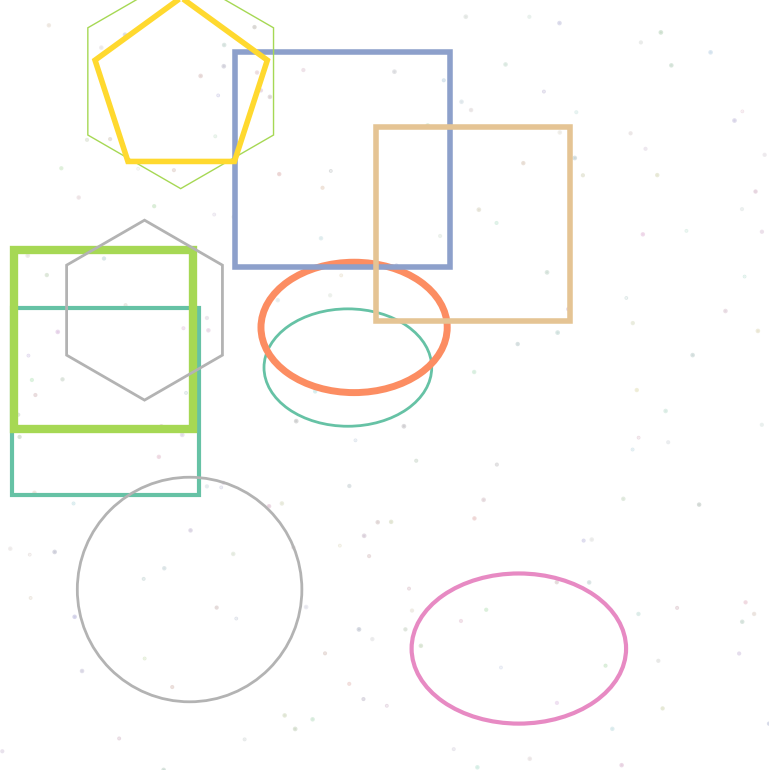[{"shape": "square", "thickness": 1.5, "radius": 0.61, "center": [0.137, 0.478]}, {"shape": "oval", "thickness": 1, "radius": 0.54, "center": [0.452, 0.523]}, {"shape": "oval", "thickness": 2.5, "radius": 0.6, "center": [0.46, 0.575]}, {"shape": "square", "thickness": 2, "radius": 0.7, "center": [0.444, 0.792]}, {"shape": "oval", "thickness": 1.5, "radius": 0.7, "center": [0.674, 0.158]}, {"shape": "hexagon", "thickness": 0.5, "radius": 0.7, "center": [0.235, 0.894]}, {"shape": "square", "thickness": 3, "radius": 0.58, "center": [0.135, 0.559]}, {"shape": "pentagon", "thickness": 2, "radius": 0.59, "center": [0.235, 0.885]}, {"shape": "square", "thickness": 2, "radius": 0.63, "center": [0.615, 0.709]}, {"shape": "circle", "thickness": 1, "radius": 0.73, "center": [0.246, 0.234]}, {"shape": "hexagon", "thickness": 1, "radius": 0.58, "center": [0.188, 0.597]}]